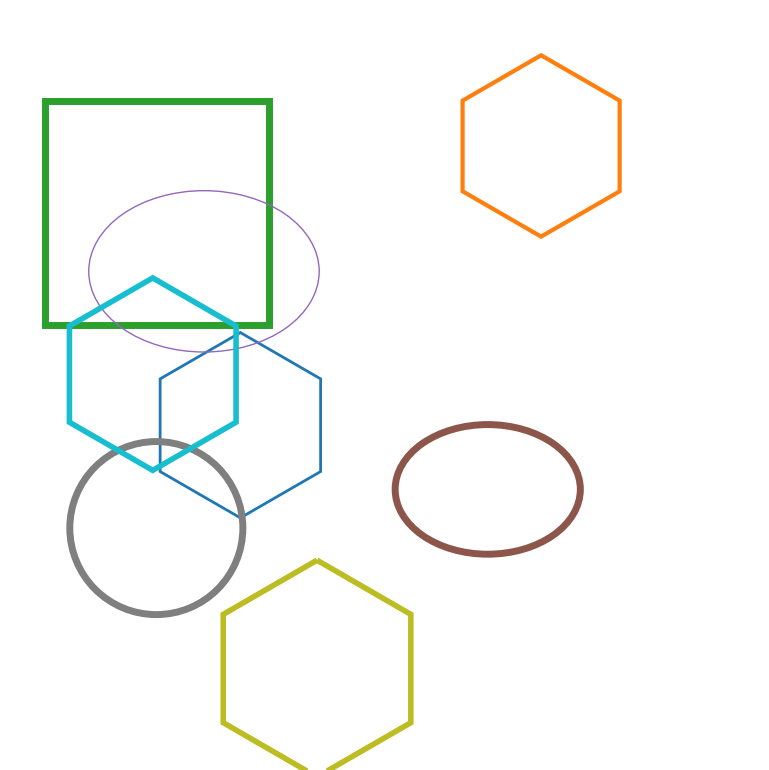[{"shape": "hexagon", "thickness": 1, "radius": 0.6, "center": [0.312, 0.448]}, {"shape": "hexagon", "thickness": 1.5, "radius": 0.59, "center": [0.703, 0.81]}, {"shape": "square", "thickness": 2.5, "radius": 0.73, "center": [0.204, 0.723]}, {"shape": "oval", "thickness": 0.5, "radius": 0.75, "center": [0.265, 0.648]}, {"shape": "oval", "thickness": 2.5, "radius": 0.6, "center": [0.633, 0.364]}, {"shape": "circle", "thickness": 2.5, "radius": 0.56, "center": [0.203, 0.314]}, {"shape": "hexagon", "thickness": 2, "radius": 0.7, "center": [0.412, 0.132]}, {"shape": "hexagon", "thickness": 2, "radius": 0.62, "center": [0.198, 0.514]}]